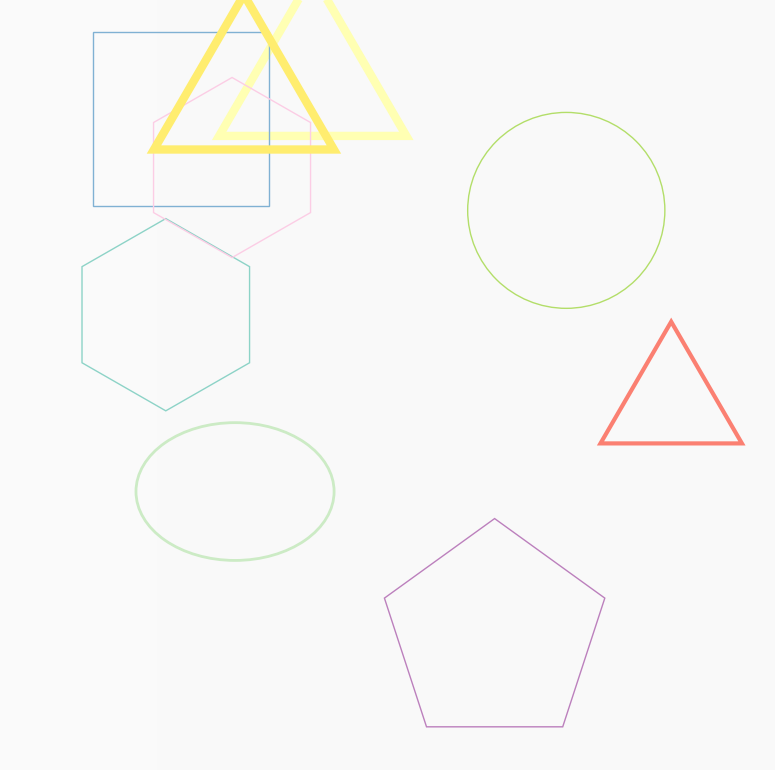[{"shape": "hexagon", "thickness": 0.5, "radius": 0.62, "center": [0.214, 0.591]}, {"shape": "triangle", "thickness": 3, "radius": 0.7, "center": [0.404, 0.893]}, {"shape": "triangle", "thickness": 1.5, "radius": 0.53, "center": [0.866, 0.477]}, {"shape": "square", "thickness": 0.5, "radius": 0.57, "center": [0.234, 0.845]}, {"shape": "circle", "thickness": 0.5, "radius": 0.64, "center": [0.731, 0.727]}, {"shape": "hexagon", "thickness": 0.5, "radius": 0.58, "center": [0.299, 0.782]}, {"shape": "pentagon", "thickness": 0.5, "radius": 0.75, "center": [0.638, 0.177]}, {"shape": "oval", "thickness": 1, "radius": 0.64, "center": [0.303, 0.362]}, {"shape": "triangle", "thickness": 3, "radius": 0.67, "center": [0.315, 0.873]}]